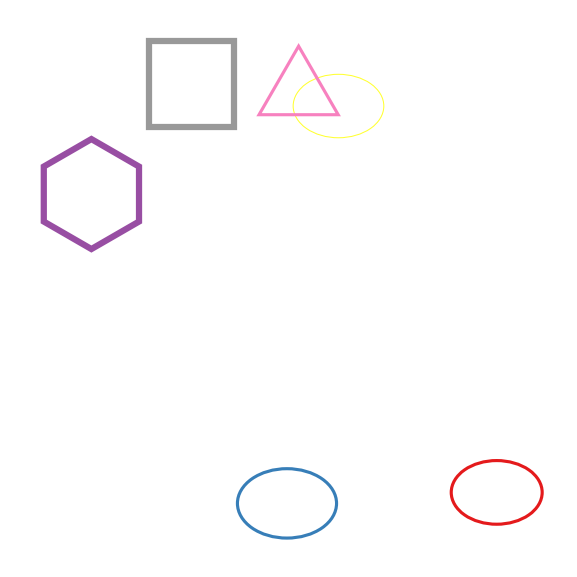[{"shape": "oval", "thickness": 1.5, "radius": 0.39, "center": [0.86, 0.147]}, {"shape": "oval", "thickness": 1.5, "radius": 0.43, "center": [0.497, 0.127]}, {"shape": "hexagon", "thickness": 3, "radius": 0.48, "center": [0.158, 0.663]}, {"shape": "oval", "thickness": 0.5, "radius": 0.39, "center": [0.586, 0.816]}, {"shape": "triangle", "thickness": 1.5, "radius": 0.4, "center": [0.517, 0.84]}, {"shape": "square", "thickness": 3, "radius": 0.37, "center": [0.331, 0.854]}]